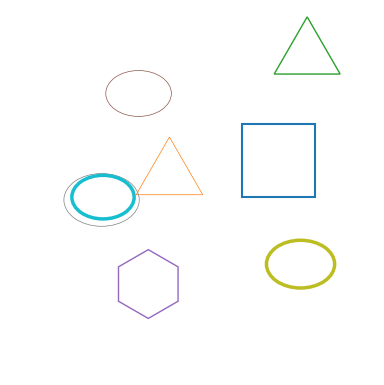[{"shape": "square", "thickness": 1.5, "radius": 0.47, "center": [0.723, 0.582]}, {"shape": "triangle", "thickness": 0.5, "radius": 0.5, "center": [0.44, 0.544]}, {"shape": "triangle", "thickness": 1, "radius": 0.49, "center": [0.798, 0.857]}, {"shape": "hexagon", "thickness": 1, "radius": 0.45, "center": [0.385, 0.262]}, {"shape": "oval", "thickness": 0.5, "radius": 0.43, "center": [0.36, 0.757]}, {"shape": "oval", "thickness": 0.5, "radius": 0.49, "center": [0.264, 0.481]}, {"shape": "oval", "thickness": 2.5, "radius": 0.44, "center": [0.781, 0.314]}, {"shape": "oval", "thickness": 2.5, "radius": 0.4, "center": [0.268, 0.488]}]